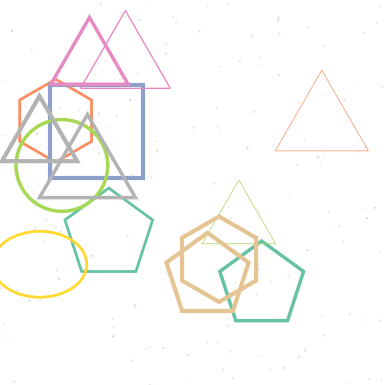[{"shape": "pentagon", "thickness": 2, "radius": 0.6, "center": [0.283, 0.392]}, {"shape": "pentagon", "thickness": 2.5, "radius": 0.57, "center": [0.68, 0.26]}, {"shape": "hexagon", "thickness": 2, "radius": 0.54, "center": [0.144, 0.686]}, {"shape": "triangle", "thickness": 0.5, "radius": 0.7, "center": [0.836, 0.678]}, {"shape": "square", "thickness": 3, "radius": 0.6, "center": [0.25, 0.657]}, {"shape": "triangle", "thickness": 2.5, "radius": 0.58, "center": [0.232, 0.839]}, {"shape": "triangle", "thickness": 1, "radius": 0.67, "center": [0.326, 0.838]}, {"shape": "triangle", "thickness": 0.5, "radius": 0.55, "center": [0.62, 0.422]}, {"shape": "circle", "thickness": 2.5, "radius": 0.6, "center": [0.161, 0.57]}, {"shape": "oval", "thickness": 2, "radius": 0.61, "center": [0.103, 0.314]}, {"shape": "hexagon", "thickness": 3, "radius": 0.56, "center": [0.569, 0.327]}, {"shape": "pentagon", "thickness": 3, "radius": 0.56, "center": [0.539, 0.283]}, {"shape": "triangle", "thickness": 3, "radius": 0.56, "center": [0.103, 0.638]}, {"shape": "triangle", "thickness": 2.5, "radius": 0.72, "center": [0.227, 0.559]}]